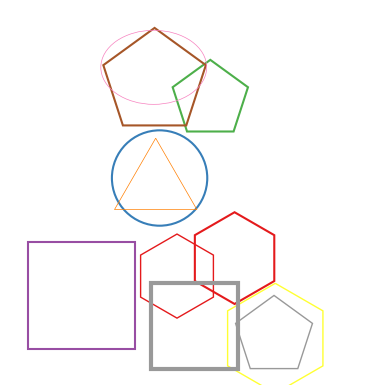[{"shape": "hexagon", "thickness": 1, "radius": 0.55, "center": [0.46, 0.283]}, {"shape": "hexagon", "thickness": 1.5, "radius": 0.6, "center": [0.609, 0.33]}, {"shape": "circle", "thickness": 1.5, "radius": 0.62, "center": [0.415, 0.538]}, {"shape": "pentagon", "thickness": 1.5, "radius": 0.51, "center": [0.546, 0.742]}, {"shape": "square", "thickness": 1.5, "radius": 0.69, "center": [0.212, 0.231]}, {"shape": "triangle", "thickness": 0.5, "radius": 0.62, "center": [0.404, 0.517]}, {"shape": "hexagon", "thickness": 1, "radius": 0.71, "center": [0.715, 0.121]}, {"shape": "pentagon", "thickness": 1.5, "radius": 0.7, "center": [0.402, 0.787]}, {"shape": "oval", "thickness": 0.5, "radius": 0.69, "center": [0.399, 0.825]}, {"shape": "pentagon", "thickness": 1, "radius": 0.53, "center": [0.712, 0.128]}, {"shape": "square", "thickness": 3, "radius": 0.56, "center": [0.505, 0.152]}]